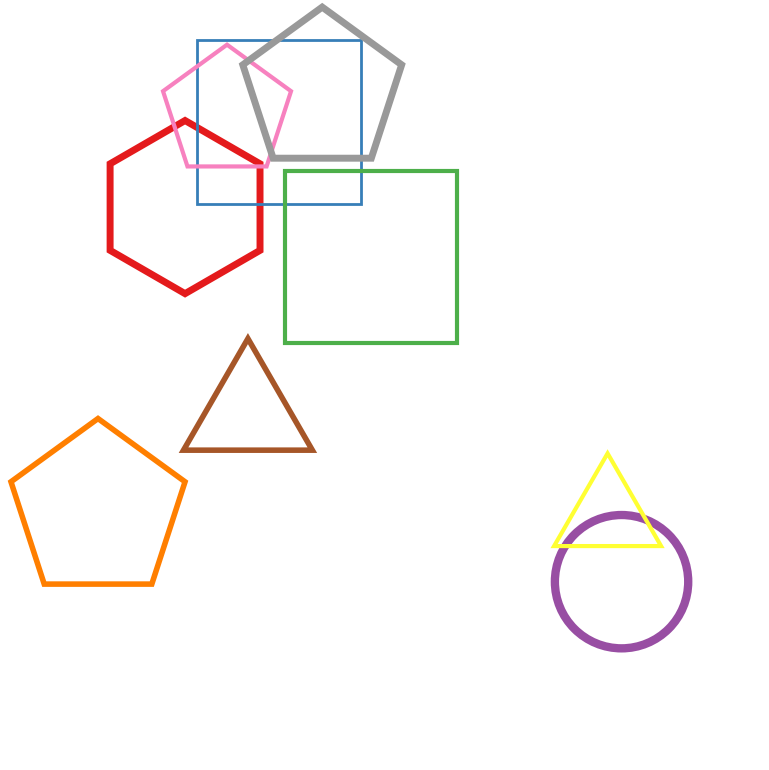[{"shape": "hexagon", "thickness": 2.5, "radius": 0.56, "center": [0.24, 0.731]}, {"shape": "square", "thickness": 1, "radius": 0.53, "center": [0.363, 0.842]}, {"shape": "square", "thickness": 1.5, "radius": 0.56, "center": [0.482, 0.666]}, {"shape": "circle", "thickness": 3, "radius": 0.43, "center": [0.807, 0.245]}, {"shape": "pentagon", "thickness": 2, "radius": 0.59, "center": [0.127, 0.338]}, {"shape": "triangle", "thickness": 1.5, "radius": 0.4, "center": [0.789, 0.331]}, {"shape": "triangle", "thickness": 2, "radius": 0.48, "center": [0.322, 0.464]}, {"shape": "pentagon", "thickness": 1.5, "radius": 0.44, "center": [0.295, 0.855]}, {"shape": "pentagon", "thickness": 2.5, "radius": 0.54, "center": [0.418, 0.882]}]